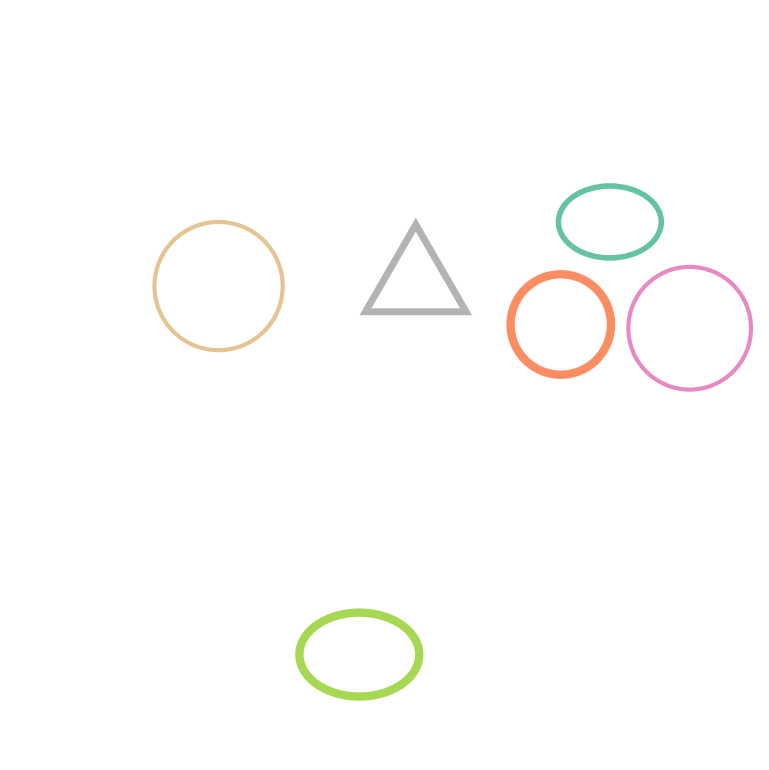[{"shape": "oval", "thickness": 2, "radius": 0.33, "center": [0.792, 0.712]}, {"shape": "circle", "thickness": 3, "radius": 0.33, "center": [0.728, 0.579]}, {"shape": "circle", "thickness": 1.5, "radius": 0.4, "center": [0.896, 0.574]}, {"shape": "oval", "thickness": 3, "radius": 0.39, "center": [0.467, 0.15]}, {"shape": "circle", "thickness": 1.5, "radius": 0.42, "center": [0.284, 0.628]}, {"shape": "triangle", "thickness": 2.5, "radius": 0.38, "center": [0.54, 0.633]}]